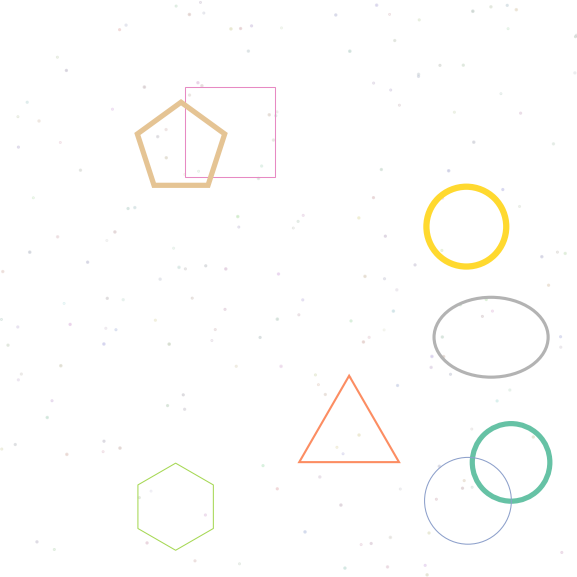[{"shape": "circle", "thickness": 2.5, "radius": 0.34, "center": [0.885, 0.198]}, {"shape": "triangle", "thickness": 1, "radius": 0.5, "center": [0.605, 0.249]}, {"shape": "circle", "thickness": 0.5, "radius": 0.38, "center": [0.81, 0.132]}, {"shape": "square", "thickness": 0.5, "radius": 0.39, "center": [0.398, 0.771]}, {"shape": "hexagon", "thickness": 0.5, "radius": 0.38, "center": [0.304, 0.122]}, {"shape": "circle", "thickness": 3, "radius": 0.35, "center": [0.808, 0.607]}, {"shape": "pentagon", "thickness": 2.5, "radius": 0.4, "center": [0.313, 0.743]}, {"shape": "oval", "thickness": 1.5, "radius": 0.49, "center": [0.85, 0.415]}]